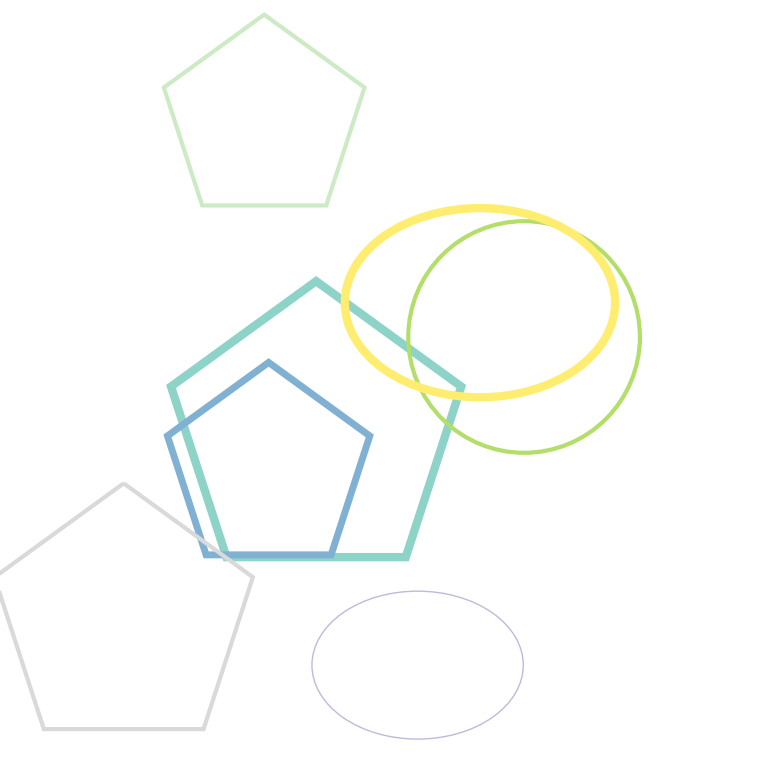[{"shape": "pentagon", "thickness": 3, "radius": 0.99, "center": [0.411, 0.437]}, {"shape": "oval", "thickness": 0.5, "radius": 0.69, "center": [0.542, 0.136]}, {"shape": "pentagon", "thickness": 2.5, "radius": 0.69, "center": [0.349, 0.391]}, {"shape": "circle", "thickness": 1.5, "radius": 0.75, "center": [0.681, 0.562]}, {"shape": "pentagon", "thickness": 1.5, "radius": 0.88, "center": [0.161, 0.196]}, {"shape": "pentagon", "thickness": 1.5, "radius": 0.69, "center": [0.343, 0.844]}, {"shape": "oval", "thickness": 3, "radius": 0.88, "center": [0.623, 0.607]}]